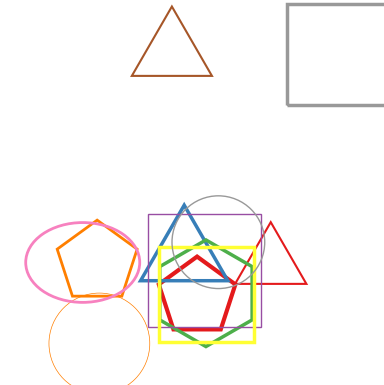[{"shape": "triangle", "thickness": 1.5, "radius": 0.53, "center": [0.703, 0.316]}, {"shape": "pentagon", "thickness": 3, "radius": 0.52, "center": [0.512, 0.229]}, {"shape": "triangle", "thickness": 2.5, "radius": 0.65, "center": [0.478, 0.336]}, {"shape": "hexagon", "thickness": 2.5, "radius": 0.69, "center": [0.535, 0.238]}, {"shape": "square", "thickness": 1, "radius": 0.73, "center": [0.531, 0.297]}, {"shape": "circle", "thickness": 0.5, "radius": 0.65, "center": [0.258, 0.108]}, {"shape": "pentagon", "thickness": 2, "radius": 0.55, "center": [0.252, 0.319]}, {"shape": "square", "thickness": 2.5, "radius": 0.62, "center": [0.536, 0.235]}, {"shape": "triangle", "thickness": 1.5, "radius": 0.6, "center": [0.446, 0.863]}, {"shape": "oval", "thickness": 2, "radius": 0.74, "center": [0.215, 0.318]}, {"shape": "square", "thickness": 2.5, "radius": 0.65, "center": [0.876, 0.858]}, {"shape": "circle", "thickness": 1, "radius": 0.6, "center": [0.567, 0.371]}]